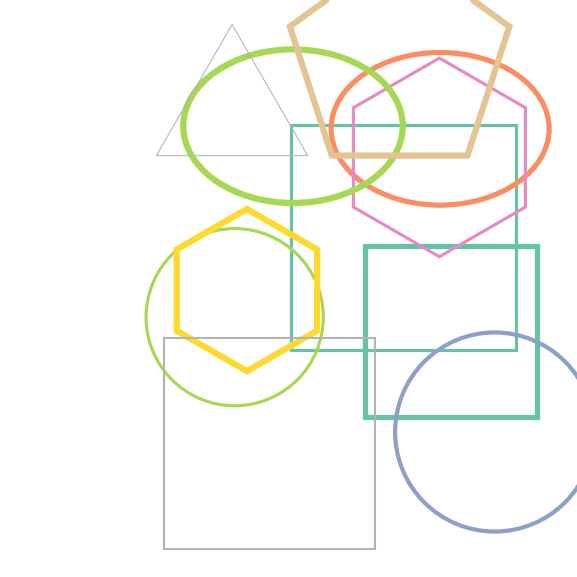[{"shape": "square", "thickness": 2.5, "radius": 0.74, "center": [0.781, 0.425]}, {"shape": "square", "thickness": 1.5, "radius": 0.97, "center": [0.699, 0.588]}, {"shape": "oval", "thickness": 2.5, "radius": 0.94, "center": [0.762, 0.776]}, {"shape": "circle", "thickness": 2, "radius": 0.86, "center": [0.857, 0.251]}, {"shape": "hexagon", "thickness": 1.5, "radius": 0.86, "center": [0.761, 0.727]}, {"shape": "circle", "thickness": 1.5, "radius": 0.77, "center": [0.406, 0.45]}, {"shape": "oval", "thickness": 3, "radius": 0.95, "center": [0.507, 0.781]}, {"shape": "hexagon", "thickness": 3, "radius": 0.7, "center": [0.428, 0.497]}, {"shape": "pentagon", "thickness": 3, "radius": 1.0, "center": [0.692, 0.891]}, {"shape": "square", "thickness": 1, "radius": 0.91, "center": [0.467, 0.231]}, {"shape": "triangle", "thickness": 0.5, "radius": 0.76, "center": [0.402, 0.805]}]